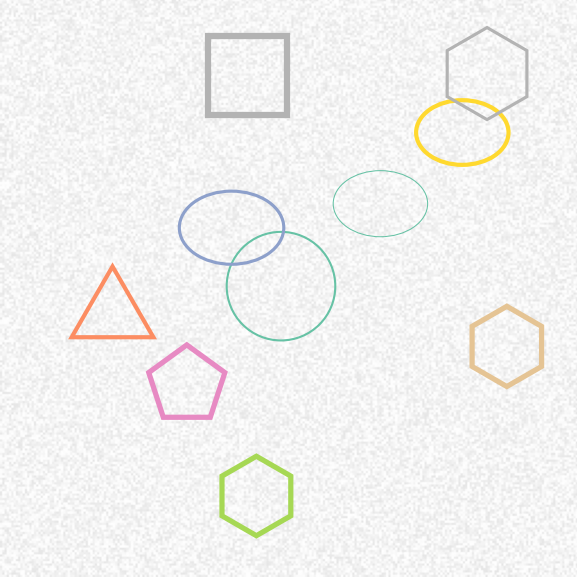[{"shape": "circle", "thickness": 1, "radius": 0.47, "center": [0.487, 0.504]}, {"shape": "oval", "thickness": 0.5, "radius": 0.41, "center": [0.659, 0.646]}, {"shape": "triangle", "thickness": 2, "radius": 0.41, "center": [0.195, 0.456]}, {"shape": "oval", "thickness": 1.5, "radius": 0.45, "center": [0.401, 0.605]}, {"shape": "pentagon", "thickness": 2.5, "radius": 0.35, "center": [0.323, 0.333]}, {"shape": "hexagon", "thickness": 2.5, "radius": 0.34, "center": [0.444, 0.14]}, {"shape": "oval", "thickness": 2, "radius": 0.4, "center": [0.801, 0.77]}, {"shape": "hexagon", "thickness": 2.5, "radius": 0.35, "center": [0.878, 0.399]}, {"shape": "square", "thickness": 3, "radius": 0.34, "center": [0.429, 0.869]}, {"shape": "hexagon", "thickness": 1.5, "radius": 0.4, "center": [0.843, 0.872]}]